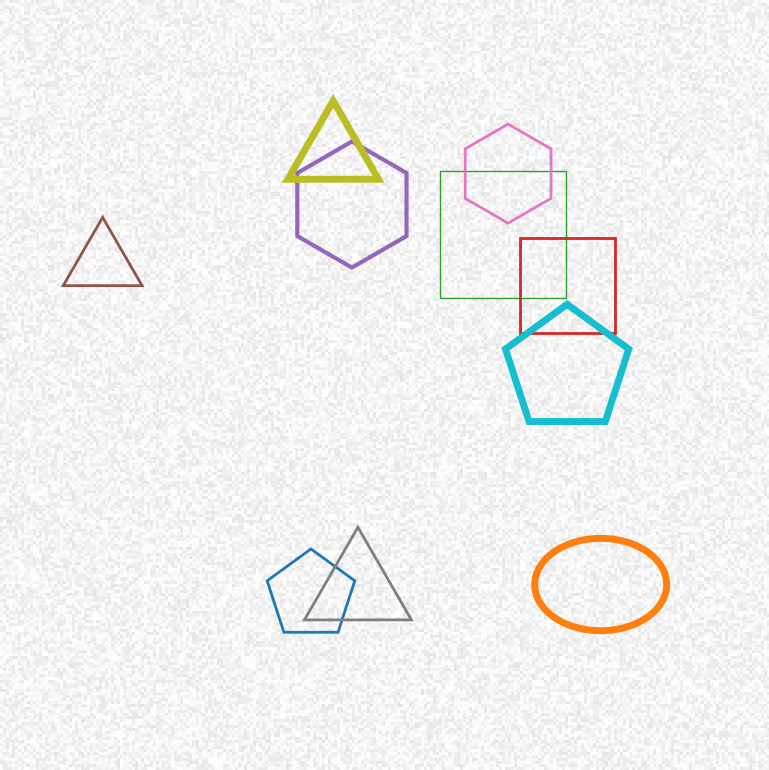[{"shape": "pentagon", "thickness": 1, "radius": 0.3, "center": [0.404, 0.227]}, {"shape": "oval", "thickness": 2.5, "radius": 0.43, "center": [0.78, 0.241]}, {"shape": "square", "thickness": 0.5, "radius": 0.41, "center": [0.653, 0.696]}, {"shape": "square", "thickness": 1, "radius": 0.31, "center": [0.737, 0.629]}, {"shape": "hexagon", "thickness": 1.5, "radius": 0.41, "center": [0.457, 0.734]}, {"shape": "triangle", "thickness": 1, "radius": 0.3, "center": [0.133, 0.659]}, {"shape": "hexagon", "thickness": 1, "radius": 0.32, "center": [0.66, 0.775]}, {"shape": "triangle", "thickness": 1, "radius": 0.4, "center": [0.465, 0.235]}, {"shape": "triangle", "thickness": 2.5, "radius": 0.34, "center": [0.433, 0.801]}, {"shape": "pentagon", "thickness": 2.5, "radius": 0.42, "center": [0.737, 0.521]}]